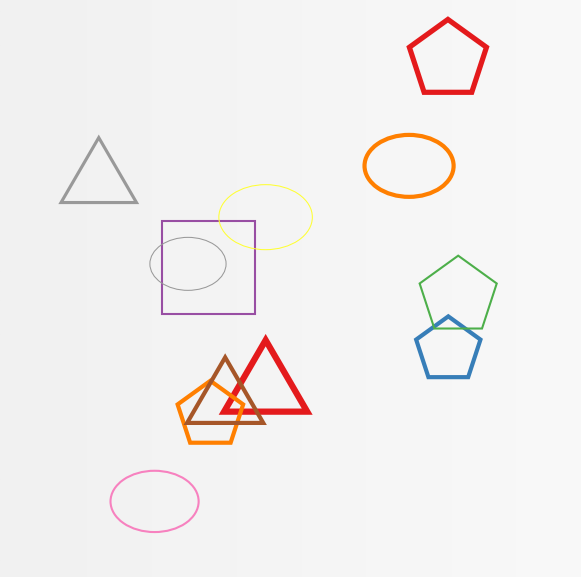[{"shape": "triangle", "thickness": 3, "radius": 0.41, "center": [0.457, 0.328]}, {"shape": "pentagon", "thickness": 2.5, "radius": 0.35, "center": [0.771, 0.896]}, {"shape": "pentagon", "thickness": 2, "radius": 0.29, "center": [0.771, 0.393]}, {"shape": "pentagon", "thickness": 1, "radius": 0.35, "center": [0.788, 0.487]}, {"shape": "square", "thickness": 1, "radius": 0.4, "center": [0.359, 0.536]}, {"shape": "pentagon", "thickness": 2, "radius": 0.3, "center": [0.362, 0.28]}, {"shape": "oval", "thickness": 2, "radius": 0.38, "center": [0.704, 0.712]}, {"shape": "oval", "thickness": 0.5, "radius": 0.4, "center": [0.457, 0.623]}, {"shape": "triangle", "thickness": 2, "radius": 0.38, "center": [0.387, 0.305]}, {"shape": "oval", "thickness": 1, "radius": 0.38, "center": [0.266, 0.131]}, {"shape": "triangle", "thickness": 1.5, "radius": 0.37, "center": [0.17, 0.686]}, {"shape": "oval", "thickness": 0.5, "radius": 0.33, "center": [0.323, 0.542]}]